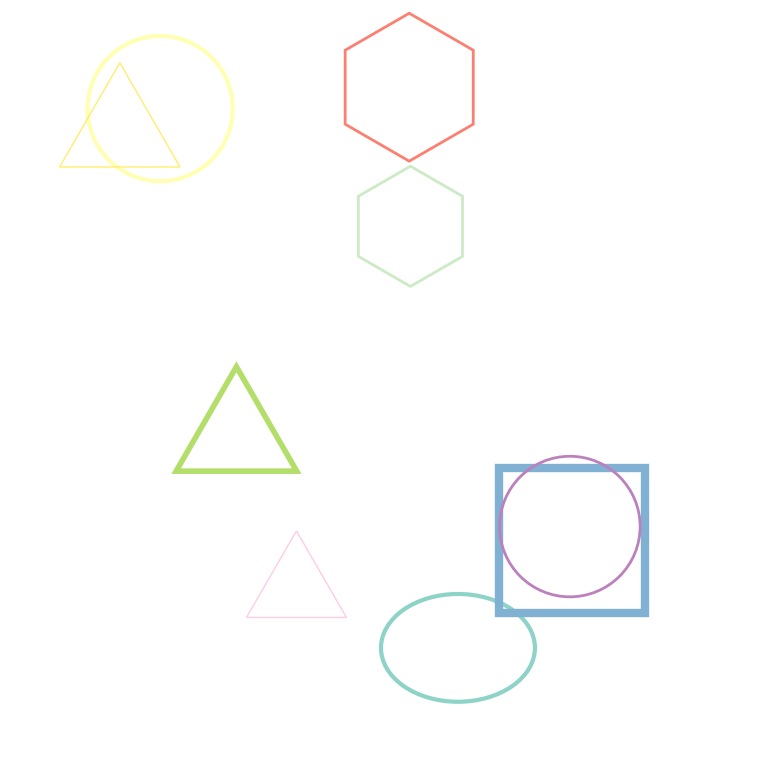[{"shape": "oval", "thickness": 1.5, "radius": 0.5, "center": [0.595, 0.159]}, {"shape": "circle", "thickness": 1.5, "radius": 0.47, "center": [0.208, 0.859]}, {"shape": "hexagon", "thickness": 1, "radius": 0.48, "center": [0.531, 0.887]}, {"shape": "square", "thickness": 3, "radius": 0.47, "center": [0.743, 0.298]}, {"shape": "triangle", "thickness": 2, "radius": 0.45, "center": [0.307, 0.433]}, {"shape": "triangle", "thickness": 0.5, "radius": 0.37, "center": [0.385, 0.236]}, {"shape": "circle", "thickness": 1, "radius": 0.46, "center": [0.74, 0.316]}, {"shape": "hexagon", "thickness": 1, "radius": 0.39, "center": [0.533, 0.706]}, {"shape": "triangle", "thickness": 0.5, "radius": 0.45, "center": [0.156, 0.828]}]